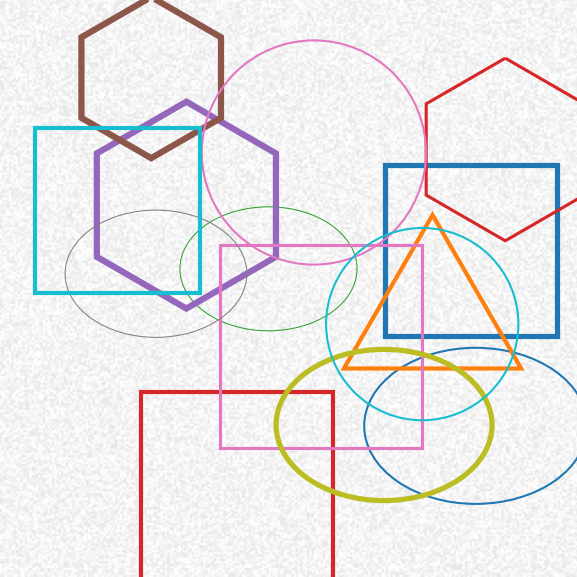[{"shape": "square", "thickness": 2.5, "radius": 0.74, "center": [0.815, 0.565]}, {"shape": "oval", "thickness": 1, "radius": 0.97, "center": [0.824, 0.262]}, {"shape": "triangle", "thickness": 2, "radius": 0.89, "center": [0.749, 0.45]}, {"shape": "oval", "thickness": 0.5, "radius": 0.77, "center": [0.465, 0.534]}, {"shape": "square", "thickness": 2, "radius": 0.83, "center": [0.41, 0.154]}, {"shape": "hexagon", "thickness": 1.5, "radius": 0.79, "center": [0.875, 0.74]}, {"shape": "hexagon", "thickness": 3, "radius": 0.9, "center": [0.323, 0.644]}, {"shape": "hexagon", "thickness": 3, "radius": 0.7, "center": [0.262, 0.865]}, {"shape": "circle", "thickness": 1, "radius": 0.97, "center": [0.544, 0.735]}, {"shape": "square", "thickness": 1.5, "radius": 0.88, "center": [0.556, 0.399]}, {"shape": "oval", "thickness": 0.5, "radius": 0.79, "center": [0.27, 0.525]}, {"shape": "oval", "thickness": 2.5, "radius": 0.94, "center": [0.665, 0.263]}, {"shape": "circle", "thickness": 1, "radius": 0.83, "center": [0.731, 0.438]}, {"shape": "square", "thickness": 2, "radius": 0.72, "center": [0.204, 0.635]}]